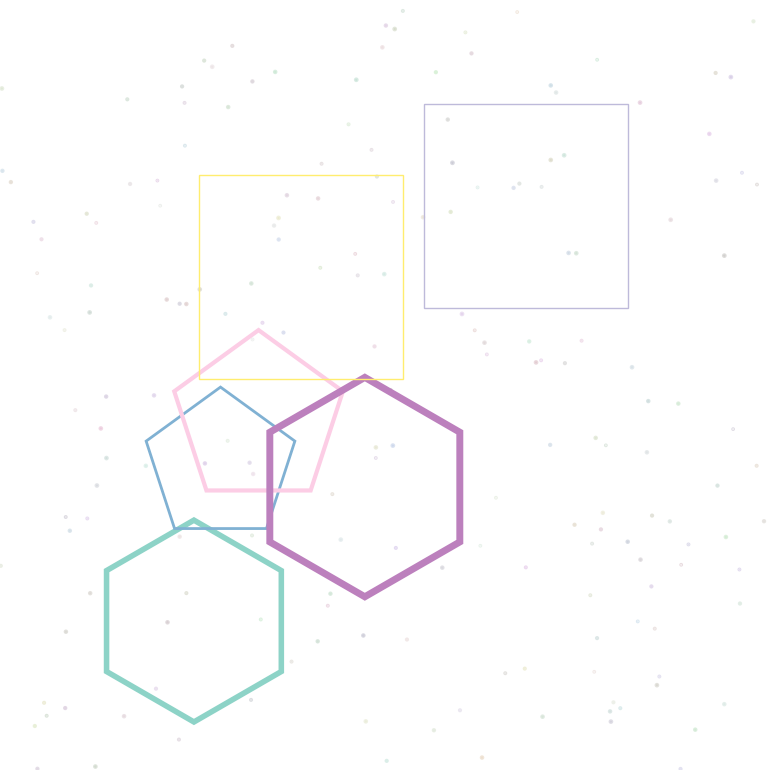[{"shape": "hexagon", "thickness": 2, "radius": 0.66, "center": [0.252, 0.193]}, {"shape": "square", "thickness": 0.5, "radius": 0.66, "center": [0.684, 0.732]}, {"shape": "pentagon", "thickness": 1, "radius": 0.51, "center": [0.286, 0.396]}, {"shape": "pentagon", "thickness": 1.5, "radius": 0.58, "center": [0.336, 0.456]}, {"shape": "hexagon", "thickness": 2.5, "radius": 0.71, "center": [0.474, 0.367]}, {"shape": "square", "thickness": 0.5, "radius": 0.66, "center": [0.391, 0.64]}]